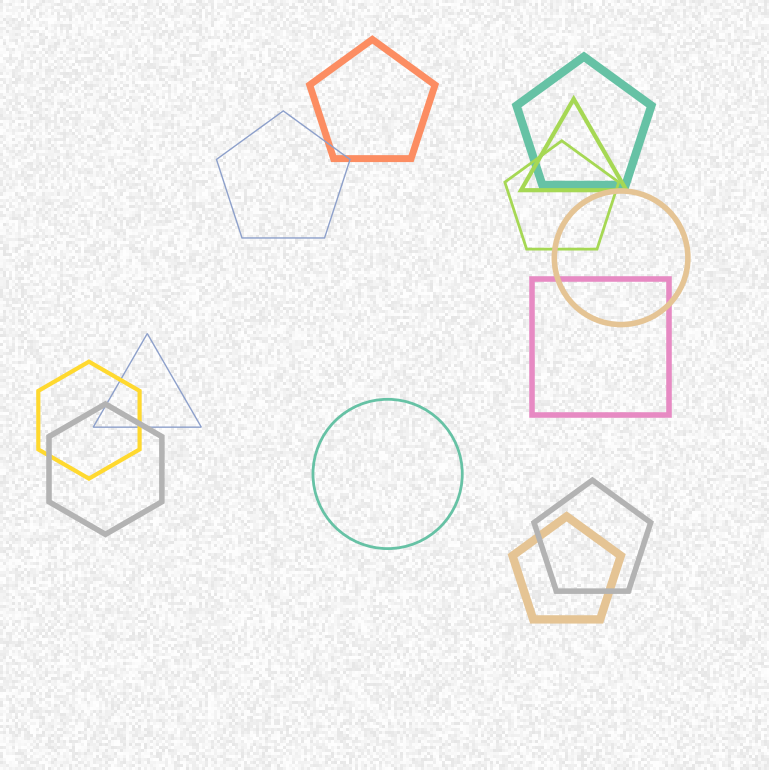[{"shape": "pentagon", "thickness": 3, "radius": 0.46, "center": [0.758, 0.834]}, {"shape": "circle", "thickness": 1, "radius": 0.48, "center": [0.503, 0.384]}, {"shape": "pentagon", "thickness": 2.5, "radius": 0.43, "center": [0.484, 0.863]}, {"shape": "triangle", "thickness": 0.5, "radius": 0.41, "center": [0.191, 0.486]}, {"shape": "pentagon", "thickness": 0.5, "radius": 0.46, "center": [0.368, 0.765]}, {"shape": "square", "thickness": 2, "radius": 0.44, "center": [0.78, 0.549]}, {"shape": "triangle", "thickness": 1.5, "radius": 0.39, "center": [0.745, 0.792]}, {"shape": "pentagon", "thickness": 1, "radius": 0.39, "center": [0.73, 0.739]}, {"shape": "hexagon", "thickness": 1.5, "radius": 0.38, "center": [0.116, 0.454]}, {"shape": "pentagon", "thickness": 3, "radius": 0.37, "center": [0.736, 0.255]}, {"shape": "circle", "thickness": 2, "radius": 0.43, "center": [0.807, 0.665]}, {"shape": "pentagon", "thickness": 2, "radius": 0.4, "center": [0.769, 0.297]}, {"shape": "hexagon", "thickness": 2, "radius": 0.42, "center": [0.137, 0.391]}]